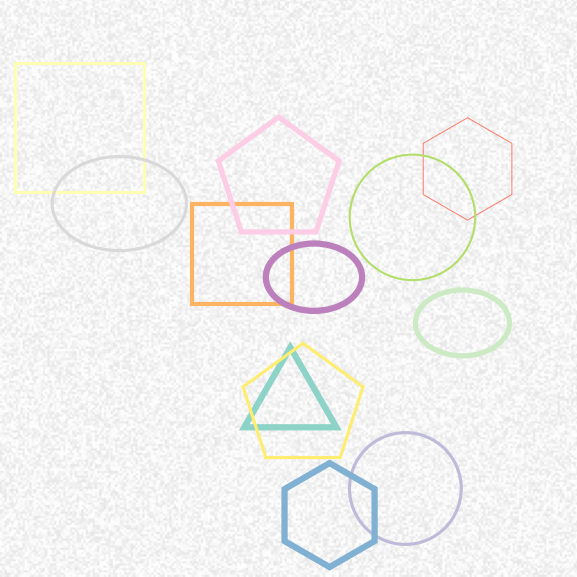[{"shape": "triangle", "thickness": 3, "radius": 0.46, "center": [0.503, 0.305]}, {"shape": "square", "thickness": 1.5, "radius": 0.56, "center": [0.138, 0.778]}, {"shape": "circle", "thickness": 1.5, "radius": 0.48, "center": [0.702, 0.153]}, {"shape": "hexagon", "thickness": 0.5, "radius": 0.44, "center": [0.81, 0.707]}, {"shape": "hexagon", "thickness": 3, "radius": 0.45, "center": [0.571, 0.107]}, {"shape": "square", "thickness": 2, "radius": 0.44, "center": [0.419, 0.559]}, {"shape": "circle", "thickness": 1, "radius": 0.54, "center": [0.714, 0.623]}, {"shape": "pentagon", "thickness": 2.5, "radius": 0.55, "center": [0.483, 0.687]}, {"shape": "oval", "thickness": 1.5, "radius": 0.58, "center": [0.207, 0.647]}, {"shape": "oval", "thickness": 3, "radius": 0.42, "center": [0.544, 0.519]}, {"shape": "oval", "thickness": 2.5, "radius": 0.41, "center": [0.801, 0.44]}, {"shape": "pentagon", "thickness": 1.5, "radius": 0.55, "center": [0.525, 0.295]}]